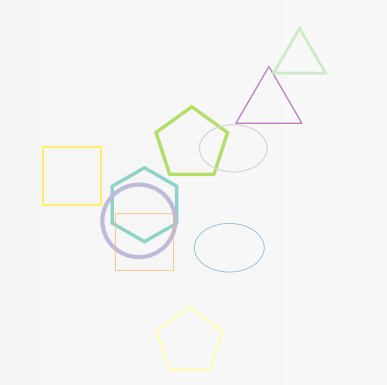[{"shape": "hexagon", "thickness": 2.5, "radius": 0.48, "center": [0.373, 0.468]}, {"shape": "pentagon", "thickness": 1.5, "radius": 0.45, "center": [0.489, 0.113]}, {"shape": "circle", "thickness": 3, "radius": 0.47, "center": [0.358, 0.426]}, {"shape": "oval", "thickness": 0.5, "radius": 0.45, "center": [0.592, 0.357]}, {"shape": "square", "thickness": 0.5, "radius": 0.37, "center": [0.372, 0.374]}, {"shape": "pentagon", "thickness": 2.5, "radius": 0.49, "center": [0.495, 0.626]}, {"shape": "oval", "thickness": 1, "radius": 0.44, "center": [0.602, 0.615]}, {"shape": "triangle", "thickness": 1, "radius": 0.49, "center": [0.694, 0.729]}, {"shape": "triangle", "thickness": 2, "radius": 0.39, "center": [0.773, 0.849]}, {"shape": "square", "thickness": 1.5, "radius": 0.38, "center": [0.186, 0.542]}]